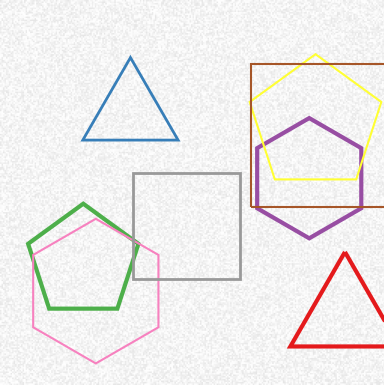[{"shape": "triangle", "thickness": 3, "radius": 0.82, "center": [0.896, 0.182]}, {"shape": "triangle", "thickness": 2, "radius": 0.71, "center": [0.339, 0.708]}, {"shape": "pentagon", "thickness": 3, "radius": 0.75, "center": [0.216, 0.32]}, {"shape": "hexagon", "thickness": 3, "radius": 0.78, "center": [0.803, 0.537]}, {"shape": "pentagon", "thickness": 1.5, "radius": 0.9, "center": [0.819, 0.679]}, {"shape": "square", "thickness": 1.5, "radius": 0.92, "center": [0.836, 0.648]}, {"shape": "hexagon", "thickness": 1.5, "radius": 0.94, "center": [0.249, 0.244]}, {"shape": "square", "thickness": 2, "radius": 0.69, "center": [0.484, 0.413]}]